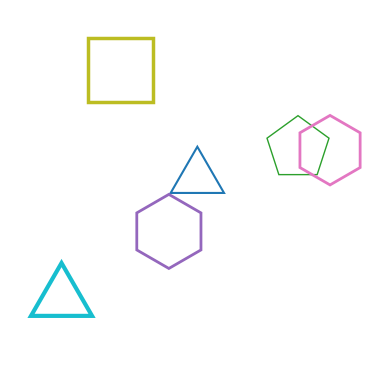[{"shape": "triangle", "thickness": 1.5, "radius": 0.4, "center": [0.513, 0.539]}, {"shape": "pentagon", "thickness": 1, "radius": 0.42, "center": [0.774, 0.615]}, {"shape": "hexagon", "thickness": 2, "radius": 0.48, "center": [0.439, 0.399]}, {"shape": "hexagon", "thickness": 2, "radius": 0.45, "center": [0.857, 0.61]}, {"shape": "square", "thickness": 2.5, "radius": 0.42, "center": [0.313, 0.818]}, {"shape": "triangle", "thickness": 3, "radius": 0.46, "center": [0.16, 0.225]}]